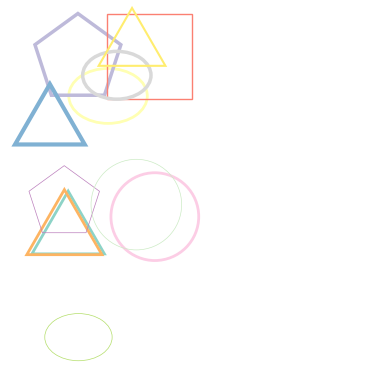[{"shape": "triangle", "thickness": 2, "radius": 0.54, "center": [0.177, 0.395]}, {"shape": "oval", "thickness": 2, "radius": 0.51, "center": [0.281, 0.751]}, {"shape": "pentagon", "thickness": 2.5, "radius": 0.59, "center": [0.202, 0.848]}, {"shape": "square", "thickness": 1, "radius": 0.56, "center": [0.388, 0.853]}, {"shape": "triangle", "thickness": 3, "radius": 0.52, "center": [0.13, 0.677]}, {"shape": "triangle", "thickness": 2, "radius": 0.56, "center": [0.167, 0.395]}, {"shape": "oval", "thickness": 0.5, "radius": 0.44, "center": [0.204, 0.124]}, {"shape": "circle", "thickness": 2, "radius": 0.57, "center": [0.402, 0.437]}, {"shape": "oval", "thickness": 2.5, "radius": 0.44, "center": [0.304, 0.805]}, {"shape": "pentagon", "thickness": 0.5, "radius": 0.48, "center": [0.167, 0.473]}, {"shape": "circle", "thickness": 0.5, "radius": 0.59, "center": [0.354, 0.469]}, {"shape": "triangle", "thickness": 1.5, "radius": 0.5, "center": [0.343, 0.879]}]